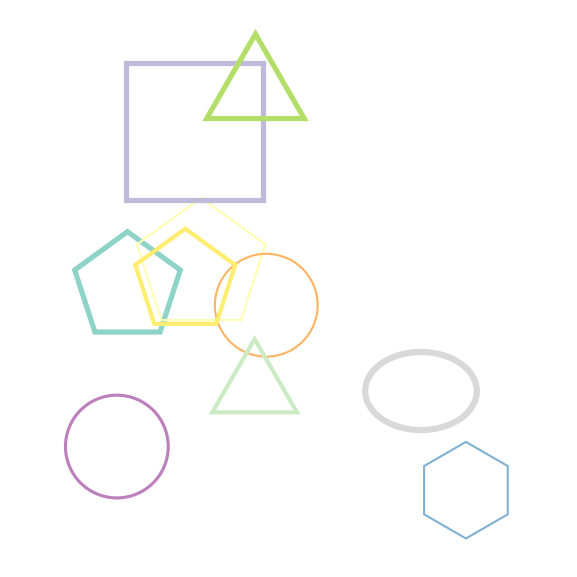[{"shape": "pentagon", "thickness": 2.5, "radius": 0.48, "center": [0.221, 0.502]}, {"shape": "pentagon", "thickness": 1, "radius": 0.59, "center": [0.348, 0.54]}, {"shape": "square", "thickness": 2.5, "radius": 0.59, "center": [0.338, 0.771]}, {"shape": "hexagon", "thickness": 1, "radius": 0.42, "center": [0.807, 0.15]}, {"shape": "circle", "thickness": 1, "radius": 0.45, "center": [0.461, 0.471]}, {"shape": "triangle", "thickness": 2.5, "radius": 0.49, "center": [0.442, 0.843]}, {"shape": "oval", "thickness": 3, "radius": 0.48, "center": [0.729, 0.322]}, {"shape": "circle", "thickness": 1.5, "radius": 0.44, "center": [0.202, 0.226]}, {"shape": "triangle", "thickness": 2, "radius": 0.42, "center": [0.441, 0.327]}, {"shape": "pentagon", "thickness": 2, "radius": 0.46, "center": [0.321, 0.512]}]